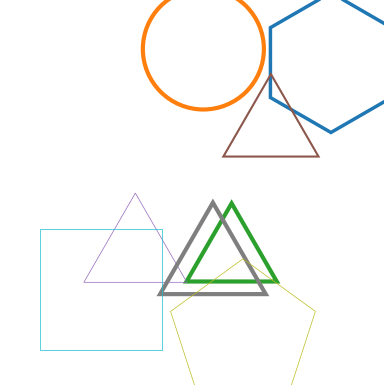[{"shape": "hexagon", "thickness": 2.5, "radius": 0.91, "center": [0.86, 0.837]}, {"shape": "circle", "thickness": 3, "radius": 0.79, "center": [0.528, 0.873]}, {"shape": "triangle", "thickness": 3, "radius": 0.68, "center": [0.602, 0.337]}, {"shape": "triangle", "thickness": 0.5, "radius": 0.77, "center": [0.352, 0.344]}, {"shape": "triangle", "thickness": 1.5, "radius": 0.71, "center": [0.704, 0.665]}, {"shape": "triangle", "thickness": 3, "radius": 0.79, "center": [0.553, 0.315]}, {"shape": "pentagon", "thickness": 0.5, "radius": 0.99, "center": [0.631, 0.13]}, {"shape": "square", "thickness": 0.5, "radius": 0.79, "center": [0.262, 0.248]}]